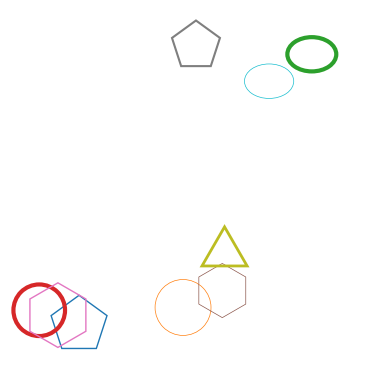[{"shape": "pentagon", "thickness": 1, "radius": 0.38, "center": [0.205, 0.157]}, {"shape": "circle", "thickness": 0.5, "radius": 0.36, "center": [0.475, 0.201]}, {"shape": "oval", "thickness": 3, "radius": 0.32, "center": [0.81, 0.859]}, {"shape": "circle", "thickness": 3, "radius": 0.34, "center": [0.102, 0.194]}, {"shape": "hexagon", "thickness": 0.5, "radius": 0.35, "center": [0.577, 0.245]}, {"shape": "hexagon", "thickness": 1, "radius": 0.42, "center": [0.15, 0.181]}, {"shape": "pentagon", "thickness": 1.5, "radius": 0.33, "center": [0.509, 0.881]}, {"shape": "triangle", "thickness": 2, "radius": 0.34, "center": [0.583, 0.343]}, {"shape": "oval", "thickness": 0.5, "radius": 0.32, "center": [0.699, 0.789]}]